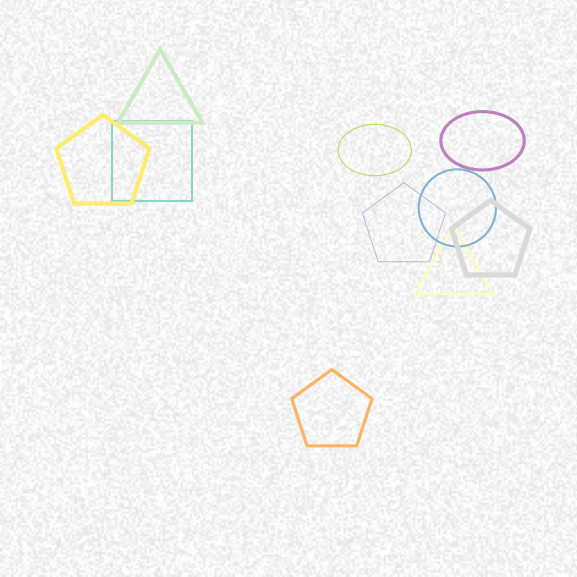[{"shape": "square", "thickness": 1, "radius": 0.35, "center": [0.263, 0.72]}, {"shape": "triangle", "thickness": 1, "radius": 0.39, "center": [0.786, 0.529]}, {"shape": "pentagon", "thickness": 0.5, "radius": 0.38, "center": [0.699, 0.607]}, {"shape": "circle", "thickness": 1, "radius": 0.33, "center": [0.792, 0.639]}, {"shape": "pentagon", "thickness": 1.5, "radius": 0.37, "center": [0.575, 0.286]}, {"shape": "oval", "thickness": 0.5, "radius": 0.32, "center": [0.649, 0.739]}, {"shape": "pentagon", "thickness": 2.5, "radius": 0.36, "center": [0.85, 0.581]}, {"shape": "oval", "thickness": 1.5, "radius": 0.36, "center": [0.836, 0.755]}, {"shape": "triangle", "thickness": 2, "radius": 0.42, "center": [0.277, 0.829]}, {"shape": "pentagon", "thickness": 2, "radius": 0.42, "center": [0.178, 0.715]}]